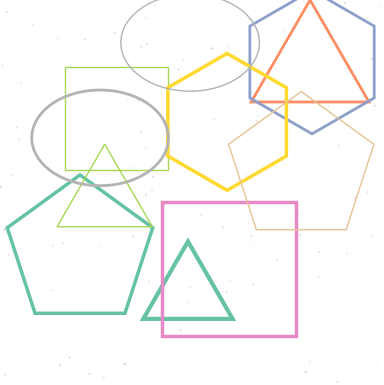[{"shape": "pentagon", "thickness": 2.5, "radius": 0.99, "center": [0.208, 0.347]}, {"shape": "triangle", "thickness": 3, "radius": 0.67, "center": [0.488, 0.239]}, {"shape": "triangle", "thickness": 2, "radius": 0.88, "center": [0.805, 0.823]}, {"shape": "hexagon", "thickness": 2, "radius": 0.93, "center": [0.81, 0.839]}, {"shape": "square", "thickness": 2.5, "radius": 0.87, "center": [0.594, 0.302]}, {"shape": "square", "thickness": 1, "radius": 0.67, "center": [0.302, 0.692]}, {"shape": "triangle", "thickness": 1, "radius": 0.71, "center": [0.272, 0.483]}, {"shape": "hexagon", "thickness": 2.5, "radius": 0.89, "center": [0.59, 0.683]}, {"shape": "pentagon", "thickness": 1, "radius": 0.99, "center": [0.782, 0.564]}, {"shape": "oval", "thickness": 1, "radius": 0.9, "center": [0.494, 0.889]}, {"shape": "oval", "thickness": 2, "radius": 0.89, "center": [0.26, 0.642]}]